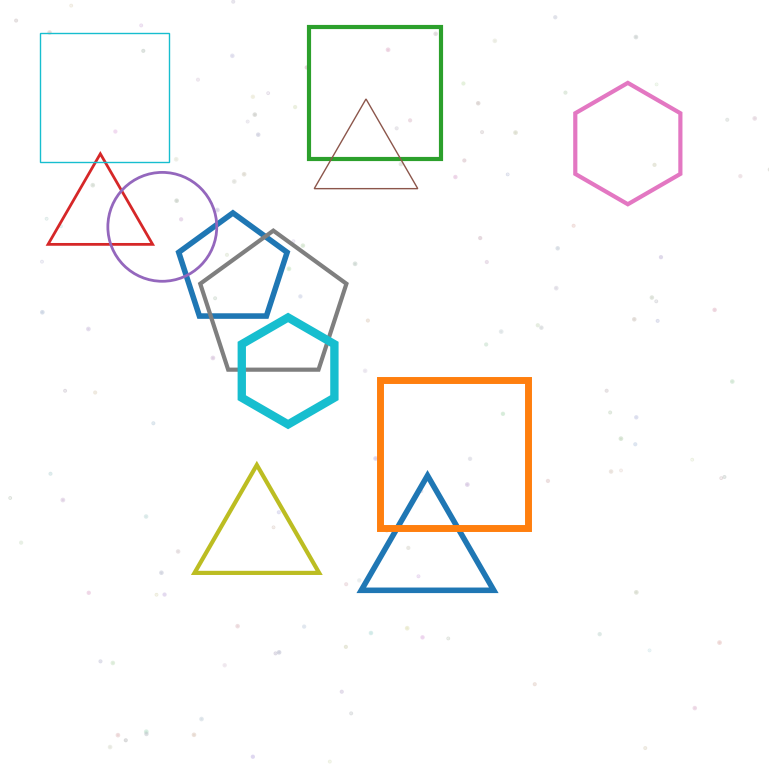[{"shape": "triangle", "thickness": 2, "radius": 0.5, "center": [0.555, 0.283]}, {"shape": "pentagon", "thickness": 2, "radius": 0.37, "center": [0.302, 0.649]}, {"shape": "square", "thickness": 2.5, "radius": 0.48, "center": [0.59, 0.41]}, {"shape": "square", "thickness": 1.5, "radius": 0.43, "center": [0.487, 0.879]}, {"shape": "triangle", "thickness": 1, "radius": 0.39, "center": [0.13, 0.722]}, {"shape": "circle", "thickness": 1, "radius": 0.35, "center": [0.211, 0.705]}, {"shape": "triangle", "thickness": 0.5, "radius": 0.39, "center": [0.475, 0.794]}, {"shape": "hexagon", "thickness": 1.5, "radius": 0.39, "center": [0.815, 0.814]}, {"shape": "pentagon", "thickness": 1.5, "radius": 0.5, "center": [0.355, 0.601]}, {"shape": "triangle", "thickness": 1.5, "radius": 0.47, "center": [0.334, 0.303]}, {"shape": "hexagon", "thickness": 3, "radius": 0.35, "center": [0.374, 0.518]}, {"shape": "square", "thickness": 0.5, "radius": 0.42, "center": [0.135, 0.873]}]